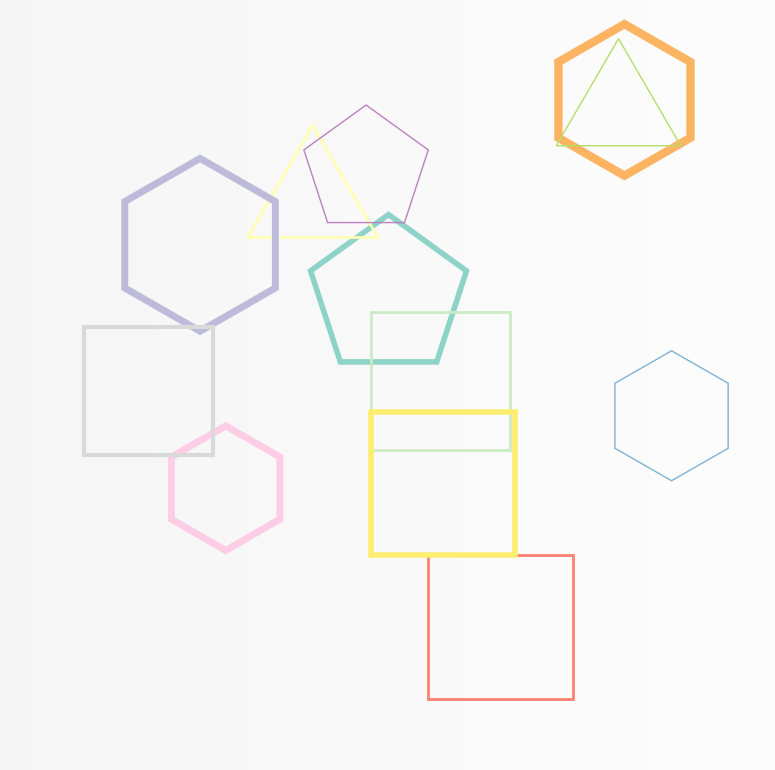[{"shape": "pentagon", "thickness": 2, "radius": 0.53, "center": [0.501, 0.616]}, {"shape": "triangle", "thickness": 1, "radius": 0.49, "center": [0.404, 0.74]}, {"shape": "hexagon", "thickness": 2.5, "radius": 0.56, "center": [0.258, 0.682]}, {"shape": "square", "thickness": 1, "radius": 0.47, "center": [0.646, 0.185]}, {"shape": "hexagon", "thickness": 0.5, "radius": 0.42, "center": [0.867, 0.46]}, {"shape": "hexagon", "thickness": 3, "radius": 0.49, "center": [0.806, 0.87]}, {"shape": "triangle", "thickness": 0.5, "radius": 0.46, "center": [0.798, 0.857]}, {"shape": "hexagon", "thickness": 2.5, "radius": 0.4, "center": [0.291, 0.366]}, {"shape": "square", "thickness": 1.5, "radius": 0.42, "center": [0.191, 0.492]}, {"shape": "pentagon", "thickness": 0.5, "radius": 0.42, "center": [0.472, 0.779]}, {"shape": "square", "thickness": 1, "radius": 0.45, "center": [0.569, 0.505]}, {"shape": "square", "thickness": 2, "radius": 0.46, "center": [0.572, 0.372]}]